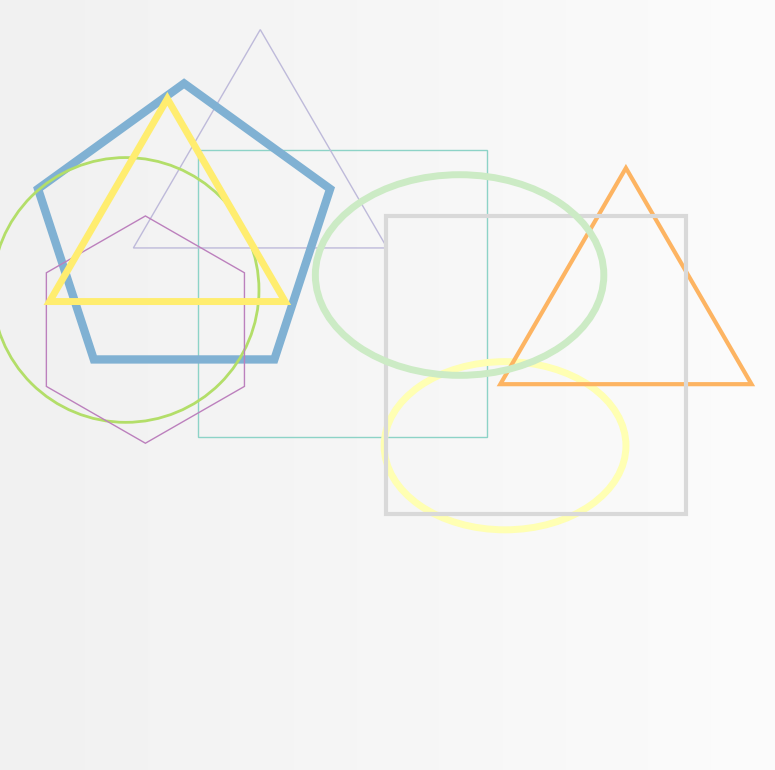[{"shape": "square", "thickness": 0.5, "radius": 0.93, "center": [0.442, 0.618]}, {"shape": "oval", "thickness": 2.5, "radius": 0.78, "center": [0.652, 0.421]}, {"shape": "triangle", "thickness": 0.5, "radius": 0.95, "center": [0.336, 0.773]}, {"shape": "pentagon", "thickness": 3, "radius": 0.99, "center": [0.238, 0.693]}, {"shape": "triangle", "thickness": 1.5, "radius": 0.94, "center": [0.808, 0.595]}, {"shape": "circle", "thickness": 1, "radius": 0.86, "center": [0.162, 0.623]}, {"shape": "square", "thickness": 1.5, "radius": 0.97, "center": [0.691, 0.526]}, {"shape": "hexagon", "thickness": 0.5, "radius": 0.74, "center": [0.188, 0.572]}, {"shape": "oval", "thickness": 2.5, "radius": 0.93, "center": [0.593, 0.643]}, {"shape": "triangle", "thickness": 2.5, "radius": 0.88, "center": [0.216, 0.696]}]